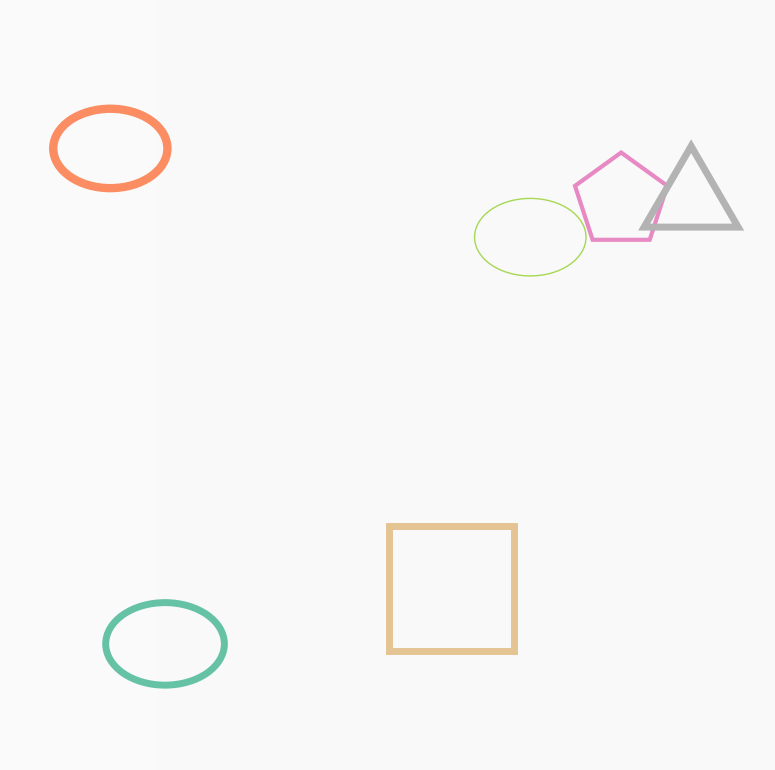[{"shape": "oval", "thickness": 2.5, "radius": 0.38, "center": [0.213, 0.164]}, {"shape": "oval", "thickness": 3, "radius": 0.37, "center": [0.142, 0.807]}, {"shape": "pentagon", "thickness": 1.5, "radius": 0.31, "center": [0.801, 0.739]}, {"shape": "oval", "thickness": 0.5, "radius": 0.36, "center": [0.684, 0.692]}, {"shape": "square", "thickness": 2.5, "radius": 0.4, "center": [0.583, 0.236]}, {"shape": "triangle", "thickness": 2.5, "radius": 0.35, "center": [0.892, 0.74]}]